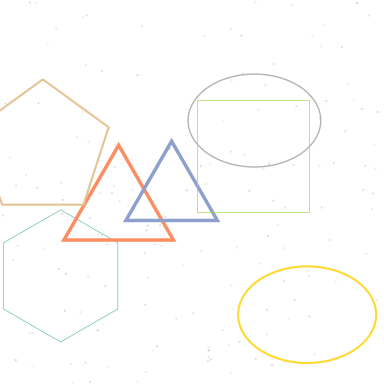[{"shape": "hexagon", "thickness": 0.5, "radius": 0.86, "center": [0.158, 0.283]}, {"shape": "triangle", "thickness": 2.5, "radius": 0.82, "center": [0.308, 0.459]}, {"shape": "triangle", "thickness": 2.5, "radius": 0.69, "center": [0.446, 0.496]}, {"shape": "square", "thickness": 0.5, "radius": 0.73, "center": [0.658, 0.595]}, {"shape": "oval", "thickness": 1.5, "radius": 0.9, "center": [0.798, 0.183]}, {"shape": "pentagon", "thickness": 1.5, "radius": 0.9, "center": [0.111, 0.614]}, {"shape": "oval", "thickness": 1, "radius": 0.86, "center": [0.661, 0.687]}]